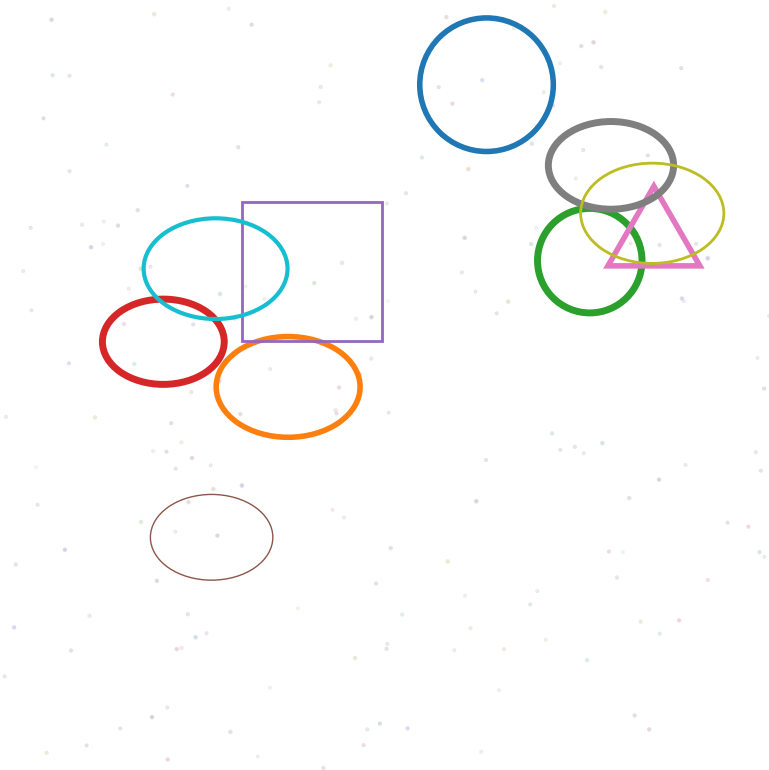[{"shape": "circle", "thickness": 2, "radius": 0.43, "center": [0.632, 0.89]}, {"shape": "oval", "thickness": 2, "radius": 0.47, "center": [0.374, 0.497]}, {"shape": "circle", "thickness": 2.5, "radius": 0.34, "center": [0.766, 0.661]}, {"shape": "oval", "thickness": 2.5, "radius": 0.4, "center": [0.212, 0.556]}, {"shape": "square", "thickness": 1, "radius": 0.45, "center": [0.405, 0.648]}, {"shape": "oval", "thickness": 0.5, "radius": 0.4, "center": [0.275, 0.302]}, {"shape": "triangle", "thickness": 2, "radius": 0.34, "center": [0.849, 0.689]}, {"shape": "oval", "thickness": 2.5, "radius": 0.41, "center": [0.793, 0.785]}, {"shape": "oval", "thickness": 1, "radius": 0.46, "center": [0.847, 0.723]}, {"shape": "oval", "thickness": 1.5, "radius": 0.47, "center": [0.28, 0.651]}]